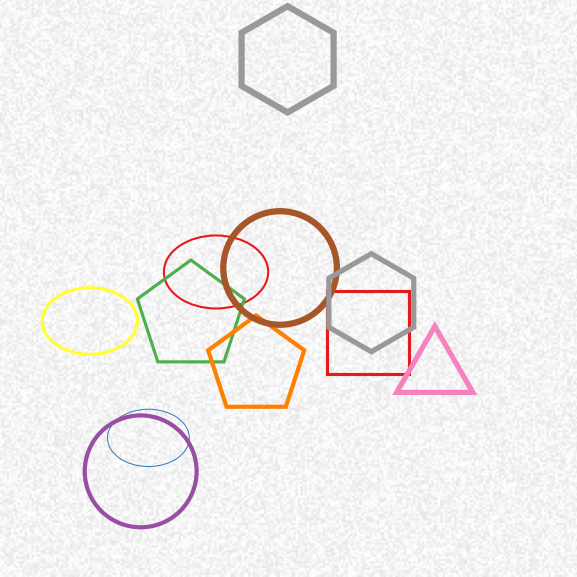[{"shape": "oval", "thickness": 1, "radius": 0.45, "center": [0.374, 0.528]}, {"shape": "square", "thickness": 1.5, "radius": 0.36, "center": [0.638, 0.423]}, {"shape": "oval", "thickness": 0.5, "radius": 0.35, "center": [0.257, 0.241]}, {"shape": "pentagon", "thickness": 1.5, "radius": 0.49, "center": [0.331, 0.451]}, {"shape": "circle", "thickness": 2, "radius": 0.48, "center": [0.244, 0.183]}, {"shape": "pentagon", "thickness": 2, "radius": 0.44, "center": [0.444, 0.366]}, {"shape": "oval", "thickness": 1.5, "radius": 0.41, "center": [0.156, 0.443]}, {"shape": "circle", "thickness": 3, "radius": 0.49, "center": [0.485, 0.535]}, {"shape": "triangle", "thickness": 2.5, "radius": 0.38, "center": [0.753, 0.358]}, {"shape": "hexagon", "thickness": 2.5, "radius": 0.42, "center": [0.643, 0.475]}, {"shape": "hexagon", "thickness": 3, "radius": 0.46, "center": [0.498, 0.896]}]